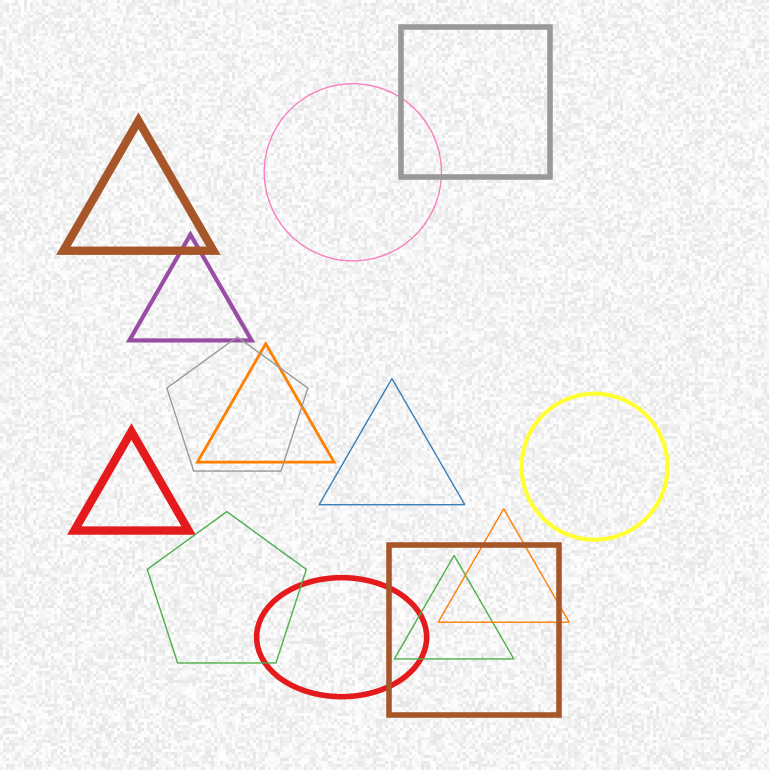[{"shape": "triangle", "thickness": 3, "radius": 0.43, "center": [0.171, 0.354]}, {"shape": "oval", "thickness": 2, "radius": 0.55, "center": [0.444, 0.173]}, {"shape": "triangle", "thickness": 0.5, "radius": 0.55, "center": [0.509, 0.399]}, {"shape": "pentagon", "thickness": 0.5, "radius": 0.54, "center": [0.295, 0.227]}, {"shape": "triangle", "thickness": 0.5, "radius": 0.45, "center": [0.59, 0.189]}, {"shape": "triangle", "thickness": 1.5, "radius": 0.46, "center": [0.247, 0.604]}, {"shape": "triangle", "thickness": 0.5, "radius": 0.49, "center": [0.654, 0.241]}, {"shape": "triangle", "thickness": 1, "radius": 0.51, "center": [0.345, 0.451]}, {"shape": "circle", "thickness": 1.5, "radius": 0.47, "center": [0.772, 0.394]}, {"shape": "triangle", "thickness": 3, "radius": 0.56, "center": [0.18, 0.731]}, {"shape": "square", "thickness": 2, "radius": 0.55, "center": [0.616, 0.181]}, {"shape": "circle", "thickness": 0.5, "radius": 0.58, "center": [0.458, 0.776]}, {"shape": "pentagon", "thickness": 0.5, "radius": 0.48, "center": [0.308, 0.466]}, {"shape": "square", "thickness": 2, "radius": 0.49, "center": [0.617, 0.867]}]